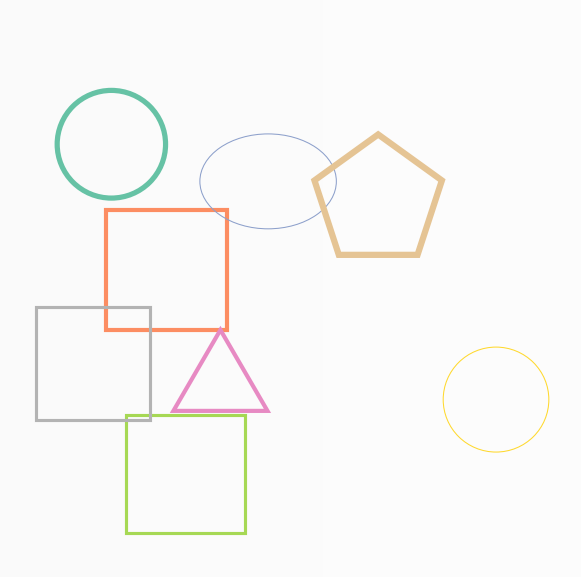[{"shape": "circle", "thickness": 2.5, "radius": 0.47, "center": [0.192, 0.749]}, {"shape": "square", "thickness": 2, "radius": 0.52, "center": [0.287, 0.531]}, {"shape": "oval", "thickness": 0.5, "radius": 0.59, "center": [0.461, 0.685]}, {"shape": "triangle", "thickness": 2, "radius": 0.47, "center": [0.379, 0.334]}, {"shape": "square", "thickness": 1.5, "radius": 0.51, "center": [0.319, 0.178]}, {"shape": "circle", "thickness": 0.5, "radius": 0.45, "center": [0.853, 0.307]}, {"shape": "pentagon", "thickness": 3, "radius": 0.58, "center": [0.651, 0.651]}, {"shape": "square", "thickness": 1.5, "radius": 0.49, "center": [0.16, 0.37]}]